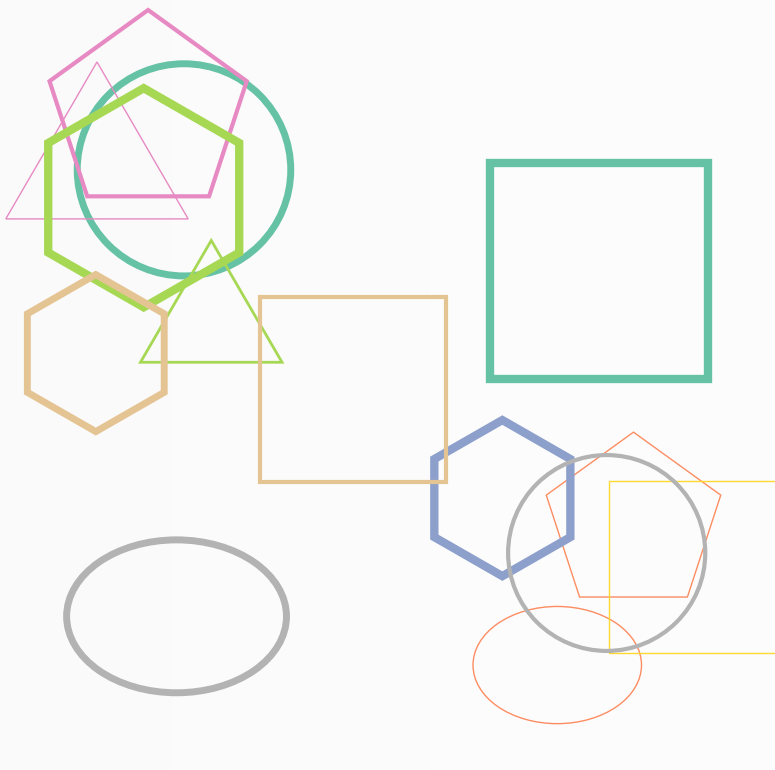[{"shape": "square", "thickness": 3, "radius": 0.7, "center": [0.773, 0.648]}, {"shape": "circle", "thickness": 2.5, "radius": 0.69, "center": [0.237, 0.779]}, {"shape": "oval", "thickness": 0.5, "radius": 0.54, "center": [0.719, 0.136]}, {"shape": "pentagon", "thickness": 0.5, "radius": 0.59, "center": [0.817, 0.32]}, {"shape": "hexagon", "thickness": 3, "radius": 0.51, "center": [0.648, 0.353]}, {"shape": "pentagon", "thickness": 1.5, "radius": 0.67, "center": [0.191, 0.853]}, {"shape": "triangle", "thickness": 0.5, "radius": 0.68, "center": [0.125, 0.784]}, {"shape": "hexagon", "thickness": 3, "radius": 0.71, "center": [0.185, 0.743]}, {"shape": "triangle", "thickness": 1, "radius": 0.53, "center": [0.273, 0.582]}, {"shape": "square", "thickness": 0.5, "radius": 0.56, "center": [0.898, 0.264]}, {"shape": "hexagon", "thickness": 2.5, "radius": 0.51, "center": [0.124, 0.541]}, {"shape": "square", "thickness": 1.5, "radius": 0.6, "center": [0.455, 0.494]}, {"shape": "circle", "thickness": 1.5, "radius": 0.64, "center": [0.783, 0.282]}, {"shape": "oval", "thickness": 2.5, "radius": 0.71, "center": [0.228, 0.2]}]